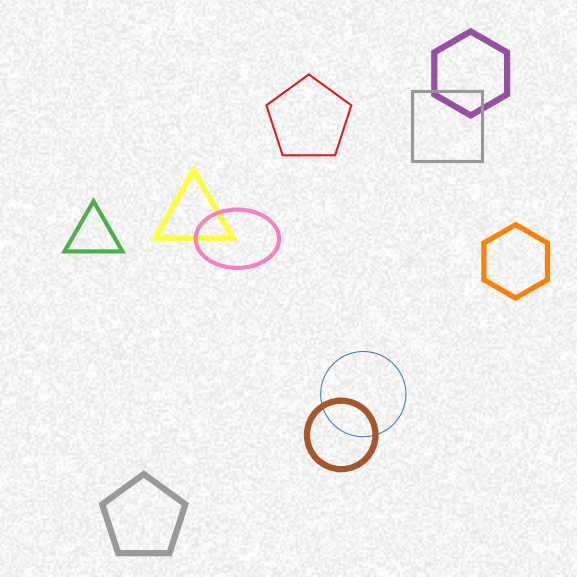[{"shape": "pentagon", "thickness": 1, "radius": 0.39, "center": [0.535, 0.793]}, {"shape": "circle", "thickness": 0.5, "radius": 0.37, "center": [0.629, 0.317]}, {"shape": "triangle", "thickness": 2, "radius": 0.29, "center": [0.162, 0.593]}, {"shape": "hexagon", "thickness": 3, "radius": 0.36, "center": [0.815, 0.872]}, {"shape": "hexagon", "thickness": 2.5, "radius": 0.32, "center": [0.893, 0.547]}, {"shape": "triangle", "thickness": 2.5, "radius": 0.39, "center": [0.336, 0.626]}, {"shape": "circle", "thickness": 3, "radius": 0.3, "center": [0.591, 0.246]}, {"shape": "oval", "thickness": 2, "radius": 0.36, "center": [0.411, 0.586]}, {"shape": "pentagon", "thickness": 3, "radius": 0.38, "center": [0.249, 0.103]}, {"shape": "square", "thickness": 1.5, "radius": 0.3, "center": [0.774, 0.781]}]